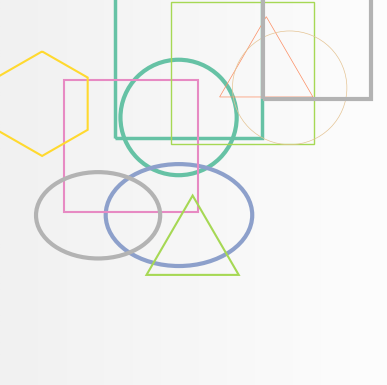[{"shape": "circle", "thickness": 3, "radius": 0.75, "center": [0.461, 0.695]}, {"shape": "square", "thickness": 2.5, "radius": 0.94, "center": [0.486, 0.829]}, {"shape": "triangle", "thickness": 0.5, "radius": 0.7, "center": [0.687, 0.818]}, {"shape": "oval", "thickness": 3, "radius": 0.95, "center": [0.462, 0.441]}, {"shape": "square", "thickness": 1.5, "radius": 0.86, "center": [0.338, 0.621]}, {"shape": "square", "thickness": 1, "radius": 0.92, "center": [0.625, 0.811]}, {"shape": "triangle", "thickness": 1.5, "radius": 0.69, "center": [0.497, 0.355]}, {"shape": "hexagon", "thickness": 1.5, "radius": 0.68, "center": [0.109, 0.731]}, {"shape": "circle", "thickness": 0.5, "radius": 0.74, "center": [0.748, 0.772]}, {"shape": "oval", "thickness": 3, "radius": 0.8, "center": [0.253, 0.441]}, {"shape": "square", "thickness": 3, "radius": 0.7, "center": [0.818, 0.883]}]